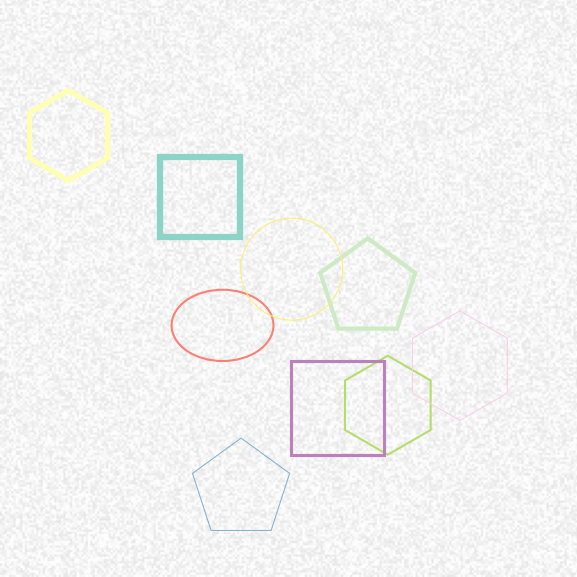[{"shape": "square", "thickness": 3, "radius": 0.35, "center": [0.346, 0.658]}, {"shape": "hexagon", "thickness": 2.5, "radius": 0.39, "center": [0.119, 0.765]}, {"shape": "oval", "thickness": 1, "radius": 0.44, "center": [0.385, 0.436]}, {"shape": "pentagon", "thickness": 0.5, "radius": 0.44, "center": [0.417, 0.152]}, {"shape": "hexagon", "thickness": 1, "radius": 0.43, "center": [0.672, 0.297]}, {"shape": "hexagon", "thickness": 0.5, "radius": 0.47, "center": [0.796, 0.366]}, {"shape": "square", "thickness": 1.5, "radius": 0.4, "center": [0.585, 0.293]}, {"shape": "pentagon", "thickness": 2, "radius": 0.43, "center": [0.637, 0.5]}, {"shape": "circle", "thickness": 0.5, "radius": 0.44, "center": [0.505, 0.533]}]